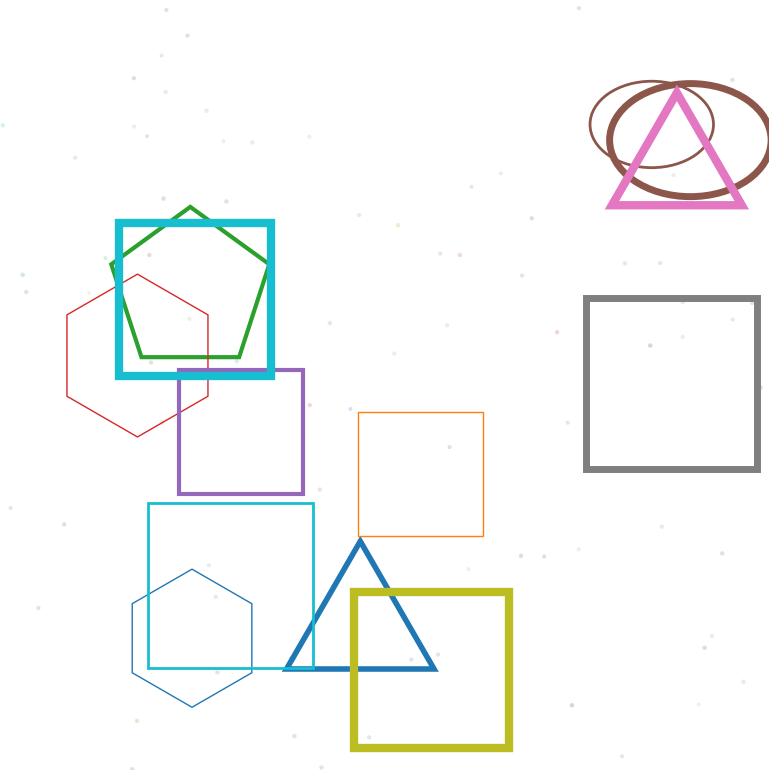[{"shape": "triangle", "thickness": 2, "radius": 0.55, "center": [0.468, 0.186]}, {"shape": "hexagon", "thickness": 0.5, "radius": 0.45, "center": [0.249, 0.171]}, {"shape": "square", "thickness": 0.5, "radius": 0.4, "center": [0.546, 0.385]}, {"shape": "pentagon", "thickness": 1.5, "radius": 0.54, "center": [0.247, 0.623]}, {"shape": "hexagon", "thickness": 0.5, "radius": 0.53, "center": [0.179, 0.538]}, {"shape": "square", "thickness": 1.5, "radius": 0.41, "center": [0.313, 0.439]}, {"shape": "oval", "thickness": 2.5, "radius": 0.52, "center": [0.897, 0.818]}, {"shape": "oval", "thickness": 1, "radius": 0.4, "center": [0.846, 0.838]}, {"shape": "triangle", "thickness": 3, "radius": 0.49, "center": [0.879, 0.782]}, {"shape": "square", "thickness": 2.5, "radius": 0.55, "center": [0.872, 0.502]}, {"shape": "square", "thickness": 3, "radius": 0.5, "center": [0.561, 0.13]}, {"shape": "square", "thickness": 1, "radius": 0.54, "center": [0.299, 0.24]}, {"shape": "square", "thickness": 3, "radius": 0.49, "center": [0.254, 0.611]}]